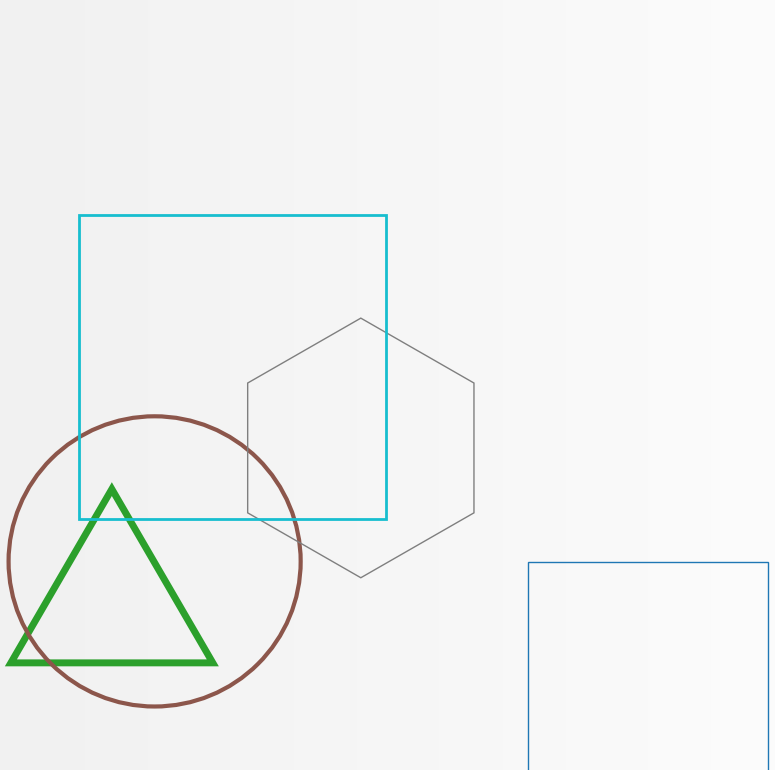[{"shape": "square", "thickness": 0.5, "radius": 0.77, "center": [0.836, 0.116]}, {"shape": "triangle", "thickness": 2.5, "radius": 0.75, "center": [0.144, 0.214]}, {"shape": "circle", "thickness": 1.5, "radius": 0.94, "center": [0.2, 0.271]}, {"shape": "hexagon", "thickness": 0.5, "radius": 0.84, "center": [0.466, 0.418]}, {"shape": "square", "thickness": 1, "radius": 0.99, "center": [0.3, 0.523]}]